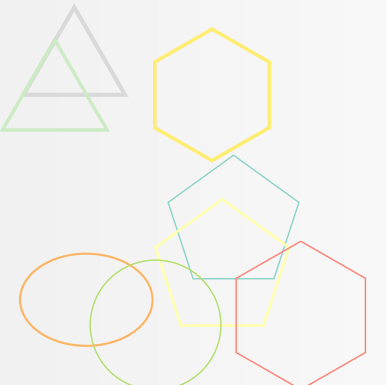[{"shape": "pentagon", "thickness": 1, "radius": 0.89, "center": [0.603, 0.419]}, {"shape": "pentagon", "thickness": 2, "radius": 0.91, "center": [0.574, 0.301]}, {"shape": "hexagon", "thickness": 1, "radius": 0.96, "center": [0.776, 0.181]}, {"shape": "oval", "thickness": 1.5, "radius": 0.85, "center": [0.223, 0.221]}, {"shape": "circle", "thickness": 1, "radius": 0.84, "center": [0.401, 0.156]}, {"shape": "triangle", "thickness": 3, "radius": 0.76, "center": [0.192, 0.829]}, {"shape": "triangle", "thickness": 2.5, "radius": 0.78, "center": [0.141, 0.74]}, {"shape": "hexagon", "thickness": 2.5, "radius": 0.85, "center": [0.547, 0.754]}]